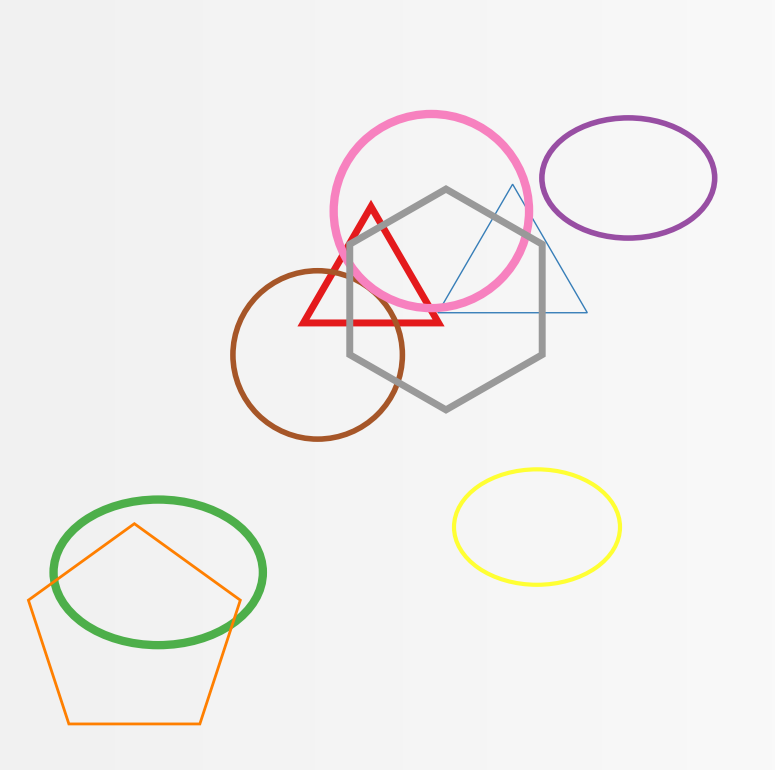[{"shape": "triangle", "thickness": 2.5, "radius": 0.5, "center": [0.479, 0.631]}, {"shape": "triangle", "thickness": 0.5, "radius": 0.56, "center": [0.661, 0.649]}, {"shape": "oval", "thickness": 3, "radius": 0.68, "center": [0.204, 0.257]}, {"shape": "oval", "thickness": 2, "radius": 0.56, "center": [0.811, 0.769]}, {"shape": "pentagon", "thickness": 1, "radius": 0.72, "center": [0.173, 0.176]}, {"shape": "oval", "thickness": 1.5, "radius": 0.54, "center": [0.693, 0.316]}, {"shape": "circle", "thickness": 2, "radius": 0.55, "center": [0.41, 0.539]}, {"shape": "circle", "thickness": 3, "radius": 0.63, "center": [0.557, 0.726]}, {"shape": "hexagon", "thickness": 2.5, "radius": 0.72, "center": [0.575, 0.611]}]